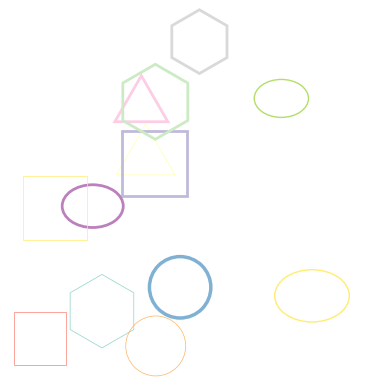[{"shape": "hexagon", "thickness": 0.5, "radius": 0.48, "center": [0.265, 0.192]}, {"shape": "triangle", "thickness": 0.5, "radius": 0.44, "center": [0.378, 0.59]}, {"shape": "square", "thickness": 2, "radius": 0.42, "center": [0.401, 0.575]}, {"shape": "square", "thickness": 0.5, "radius": 0.34, "center": [0.103, 0.12]}, {"shape": "circle", "thickness": 2.5, "radius": 0.4, "center": [0.468, 0.254]}, {"shape": "circle", "thickness": 0.5, "radius": 0.39, "center": [0.405, 0.101]}, {"shape": "oval", "thickness": 1, "radius": 0.35, "center": [0.731, 0.744]}, {"shape": "triangle", "thickness": 2, "radius": 0.4, "center": [0.367, 0.724]}, {"shape": "hexagon", "thickness": 2, "radius": 0.41, "center": [0.518, 0.892]}, {"shape": "oval", "thickness": 2, "radius": 0.4, "center": [0.241, 0.465]}, {"shape": "hexagon", "thickness": 2, "radius": 0.49, "center": [0.403, 0.736]}, {"shape": "square", "thickness": 0.5, "radius": 0.41, "center": [0.144, 0.46]}, {"shape": "oval", "thickness": 1, "radius": 0.48, "center": [0.81, 0.232]}]